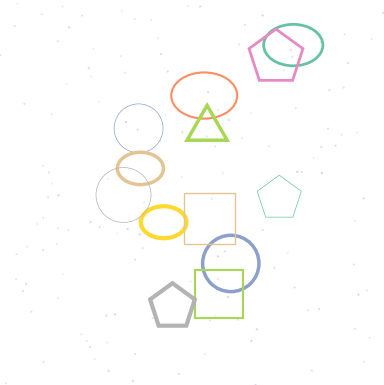[{"shape": "pentagon", "thickness": 0.5, "radius": 0.3, "center": [0.725, 0.485]}, {"shape": "oval", "thickness": 2, "radius": 0.38, "center": [0.762, 0.883]}, {"shape": "oval", "thickness": 1.5, "radius": 0.43, "center": [0.531, 0.752]}, {"shape": "circle", "thickness": 0.5, "radius": 0.32, "center": [0.36, 0.667]}, {"shape": "circle", "thickness": 2.5, "radius": 0.37, "center": [0.599, 0.316]}, {"shape": "pentagon", "thickness": 2, "radius": 0.37, "center": [0.717, 0.851]}, {"shape": "triangle", "thickness": 2.5, "radius": 0.3, "center": [0.538, 0.666]}, {"shape": "square", "thickness": 1.5, "radius": 0.31, "center": [0.568, 0.236]}, {"shape": "oval", "thickness": 3, "radius": 0.3, "center": [0.425, 0.423]}, {"shape": "oval", "thickness": 2.5, "radius": 0.3, "center": [0.365, 0.562]}, {"shape": "square", "thickness": 1, "radius": 0.33, "center": [0.545, 0.432]}, {"shape": "pentagon", "thickness": 3, "radius": 0.31, "center": [0.448, 0.203]}, {"shape": "circle", "thickness": 0.5, "radius": 0.36, "center": [0.321, 0.494]}]